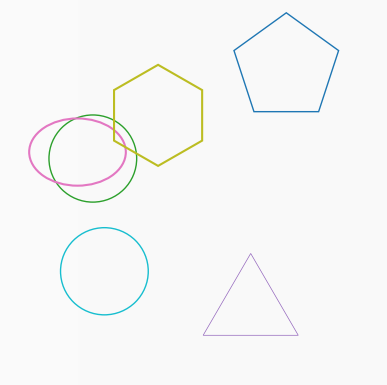[{"shape": "pentagon", "thickness": 1, "radius": 0.71, "center": [0.739, 0.825]}, {"shape": "circle", "thickness": 1, "radius": 0.57, "center": [0.24, 0.588]}, {"shape": "triangle", "thickness": 0.5, "radius": 0.71, "center": [0.647, 0.2]}, {"shape": "oval", "thickness": 1.5, "radius": 0.62, "center": [0.2, 0.605]}, {"shape": "hexagon", "thickness": 1.5, "radius": 0.66, "center": [0.408, 0.7]}, {"shape": "circle", "thickness": 1, "radius": 0.57, "center": [0.269, 0.295]}]